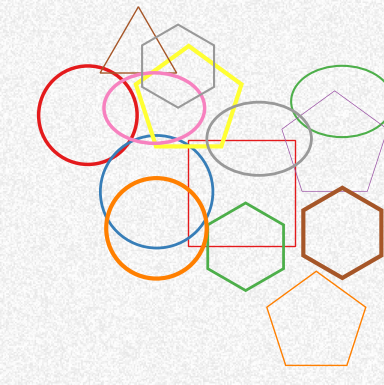[{"shape": "circle", "thickness": 2.5, "radius": 0.64, "center": [0.228, 0.701]}, {"shape": "square", "thickness": 1, "radius": 0.69, "center": [0.628, 0.498]}, {"shape": "circle", "thickness": 2, "radius": 0.73, "center": [0.407, 0.502]}, {"shape": "oval", "thickness": 1.5, "radius": 0.66, "center": [0.889, 0.736]}, {"shape": "hexagon", "thickness": 2, "radius": 0.57, "center": [0.638, 0.359]}, {"shape": "pentagon", "thickness": 0.5, "radius": 0.72, "center": [0.869, 0.62]}, {"shape": "circle", "thickness": 3, "radius": 0.65, "center": [0.406, 0.407]}, {"shape": "pentagon", "thickness": 1, "radius": 0.68, "center": [0.822, 0.16]}, {"shape": "pentagon", "thickness": 3, "radius": 0.72, "center": [0.49, 0.736]}, {"shape": "triangle", "thickness": 1, "radius": 0.57, "center": [0.359, 0.868]}, {"shape": "hexagon", "thickness": 3, "radius": 0.59, "center": [0.889, 0.395]}, {"shape": "oval", "thickness": 2.5, "radius": 0.65, "center": [0.401, 0.719]}, {"shape": "oval", "thickness": 2, "radius": 0.68, "center": [0.673, 0.64]}, {"shape": "hexagon", "thickness": 1.5, "radius": 0.54, "center": [0.463, 0.828]}]